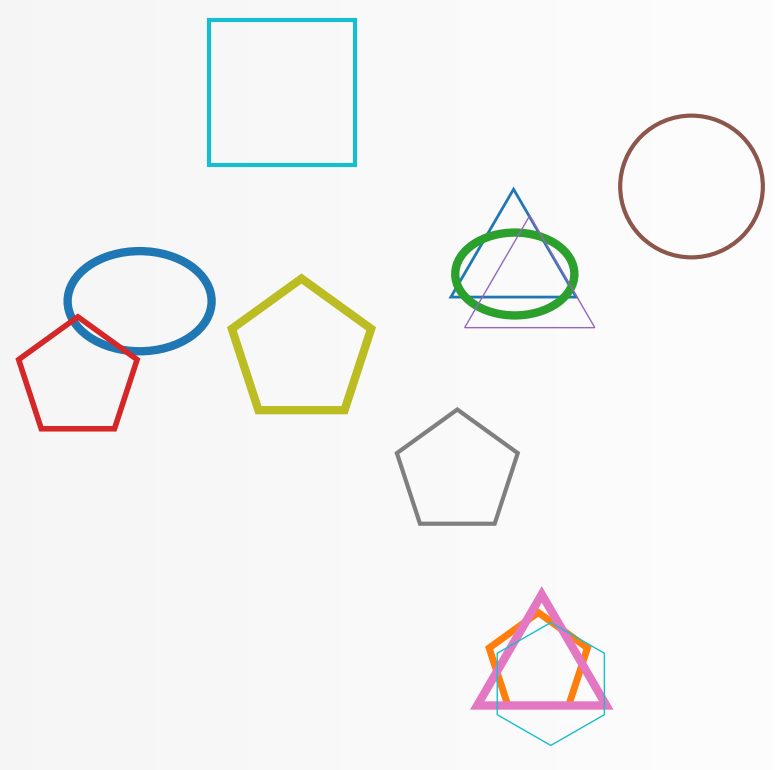[{"shape": "oval", "thickness": 3, "radius": 0.46, "center": [0.18, 0.609]}, {"shape": "triangle", "thickness": 1, "radius": 0.47, "center": [0.663, 0.661]}, {"shape": "pentagon", "thickness": 2.5, "radius": 0.33, "center": [0.695, 0.138]}, {"shape": "oval", "thickness": 3, "radius": 0.38, "center": [0.664, 0.644]}, {"shape": "pentagon", "thickness": 2, "radius": 0.4, "center": [0.1, 0.508]}, {"shape": "triangle", "thickness": 0.5, "radius": 0.49, "center": [0.684, 0.623]}, {"shape": "circle", "thickness": 1.5, "radius": 0.46, "center": [0.892, 0.758]}, {"shape": "triangle", "thickness": 3, "radius": 0.48, "center": [0.699, 0.132]}, {"shape": "pentagon", "thickness": 1.5, "radius": 0.41, "center": [0.59, 0.386]}, {"shape": "pentagon", "thickness": 3, "radius": 0.47, "center": [0.389, 0.544]}, {"shape": "square", "thickness": 1.5, "radius": 0.47, "center": [0.363, 0.88]}, {"shape": "hexagon", "thickness": 0.5, "radius": 0.4, "center": [0.711, 0.112]}]